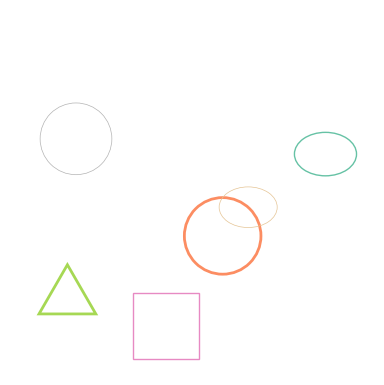[{"shape": "oval", "thickness": 1, "radius": 0.4, "center": [0.845, 0.6]}, {"shape": "circle", "thickness": 2, "radius": 0.5, "center": [0.578, 0.387]}, {"shape": "square", "thickness": 1, "radius": 0.43, "center": [0.432, 0.153]}, {"shape": "triangle", "thickness": 2, "radius": 0.43, "center": [0.175, 0.227]}, {"shape": "oval", "thickness": 0.5, "radius": 0.38, "center": [0.645, 0.462]}, {"shape": "circle", "thickness": 0.5, "radius": 0.47, "center": [0.197, 0.639]}]